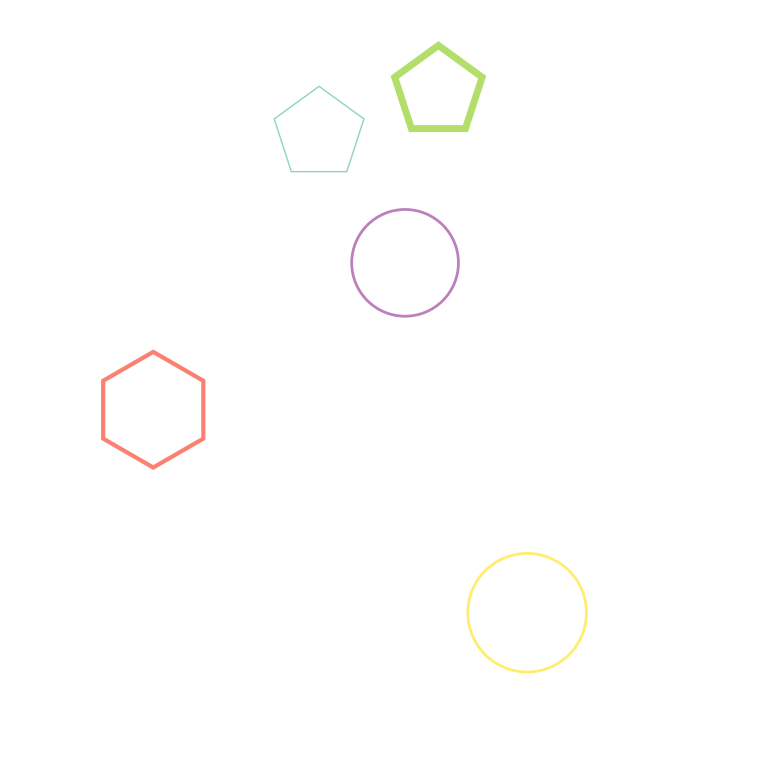[{"shape": "pentagon", "thickness": 0.5, "radius": 0.31, "center": [0.414, 0.827]}, {"shape": "hexagon", "thickness": 1.5, "radius": 0.38, "center": [0.199, 0.468]}, {"shape": "pentagon", "thickness": 2.5, "radius": 0.3, "center": [0.569, 0.881]}, {"shape": "circle", "thickness": 1, "radius": 0.35, "center": [0.526, 0.659]}, {"shape": "circle", "thickness": 1, "radius": 0.39, "center": [0.685, 0.204]}]